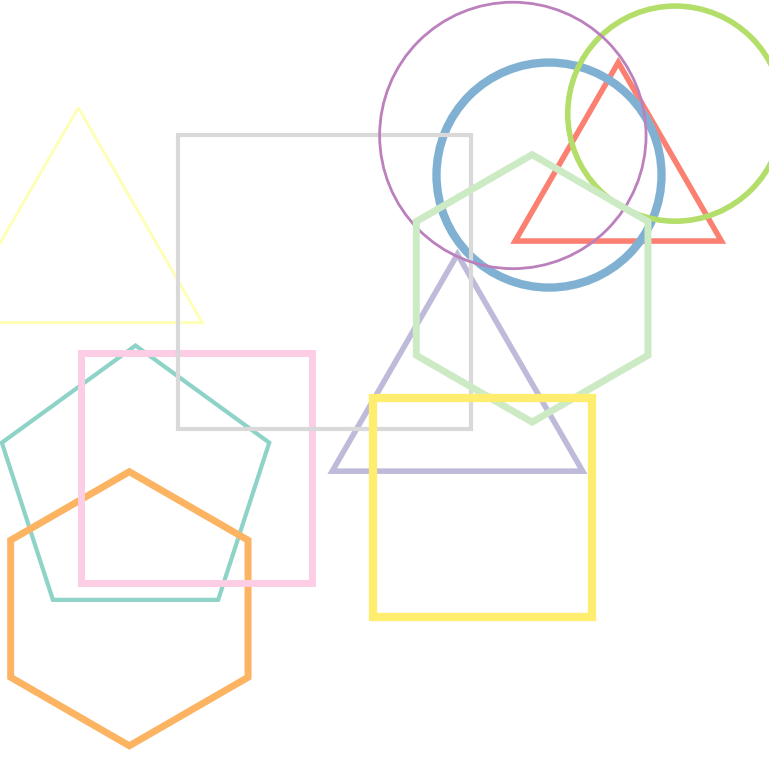[{"shape": "pentagon", "thickness": 1.5, "radius": 0.91, "center": [0.176, 0.369]}, {"shape": "triangle", "thickness": 1, "radius": 0.93, "center": [0.102, 0.674]}, {"shape": "triangle", "thickness": 2, "radius": 0.94, "center": [0.594, 0.482]}, {"shape": "triangle", "thickness": 2, "radius": 0.77, "center": [0.803, 0.764]}, {"shape": "circle", "thickness": 3, "radius": 0.73, "center": [0.713, 0.773]}, {"shape": "hexagon", "thickness": 2.5, "radius": 0.89, "center": [0.168, 0.209]}, {"shape": "circle", "thickness": 2, "radius": 0.7, "center": [0.877, 0.852]}, {"shape": "square", "thickness": 2.5, "radius": 0.75, "center": [0.255, 0.392]}, {"shape": "square", "thickness": 1.5, "radius": 0.95, "center": [0.422, 0.634]}, {"shape": "circle", "thickness": 1, "radius": 0.86, "center": [0.666, 0.824]}, {"shape": "hexagon", "thickness": 2.5, "radius": 0.87, "center": [0.691, 0.625]}, {"shape": "square", "thickness": 3, "radius": 0.71, "center": [0.627, 0.341]}]